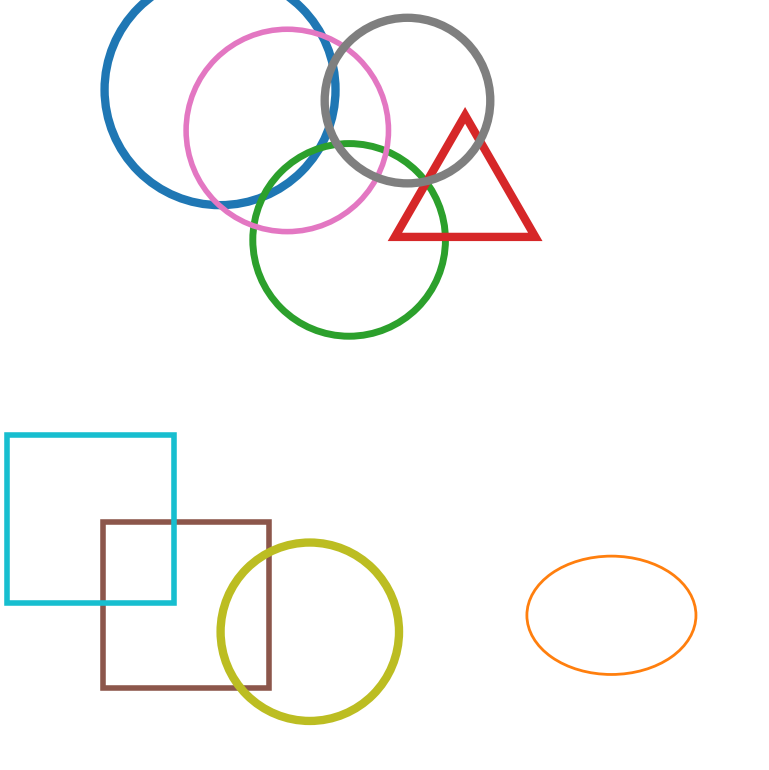[{"shape": "circle", "thickness": 3, "radius": 0.75, "center": [0.286, 0.884]}, {"shape": "oval", "thickness": 1, "radius": 0.55, "center": [0.794, 0.201]}, {"shape": "circle", "thickness": 2.5, "radius": 0.63, "center": [0.453, 0.688]}, {"shape": "triangle", "thickness": 3, "radius": 0.53, "center": [0.604, 0.745]}, {"shape": "square", "thickness": 2, "radius": 0.54, "center": [0.242, 0.214]}, {"shape": "circle", "thickness": 2, "radius": 0.66, "center": [0.373, 0.831]}, {"shape": "circle", "thickness": 3, "radius": 0.54, "center": [0.529, 0.869]}, {"shape": "circle", "thickness": 3, "radius": 0.58, "center": [0.402, 0.18]}, {"shape": "square", "thickness": 2, "radius": 0.54, "center": [0.118, 0.326]}]